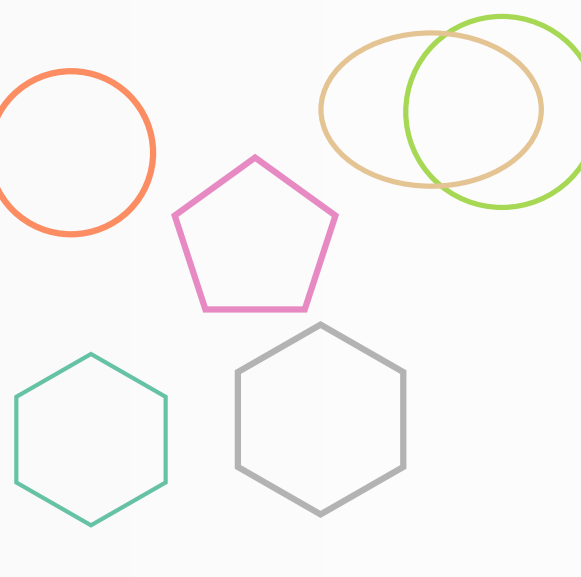[{"shape": "hexagon", "thickness": 2, "radius": 0.74, "center": [0.157, 0.238]}, {"shape": "circle", "thickness": 3, "radius": 0.71, "center": [0.122, 0.735]}, {"shape": "pentagon", "thickness": 3, "radius": 0.73, "center": [0.439, 0.581]}, {"shape": "circle", "thickness": 2.5, "radius": 0.83, "center": [0.864, 0.805]}, {"shape": "oval", "thickness": 2.5, "radius": 0.95, "center": [0.742, 0.809]}, {"shape": "hexagon", "thickness": 3, "radius": 0.82, "center": [0.552, 0.273]}]